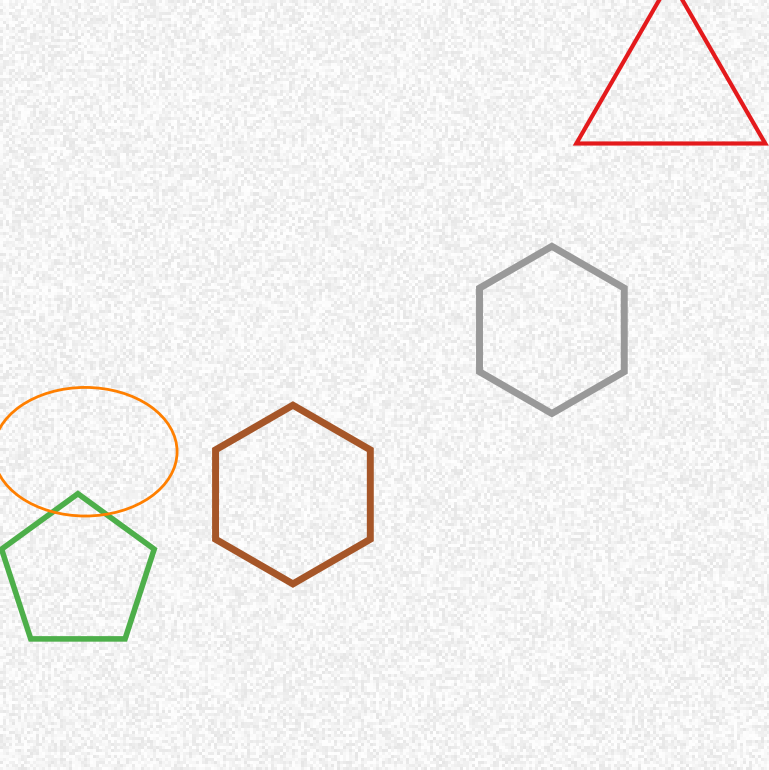[{"shape": "triangle", "thickness": 1.5, "radius": 0.71, "center": [0.871, 0.884]}, {"shape": "pentagon", "thickness": 2, "radius": 0.52, "center": [0.101, 0.255]}, {"shape": "oval", "thickness": 1, "radius": 0.6, "center": [0.111, 0.413]}, {"shape": "hexagon", "thickness": 2.5, "radius": 0.58, "center": [0.38, 0.358]}, {"shape": "hexagon", "thickness": 2.5, "radius": 0.54, "center": [0.717, 0.572]}]